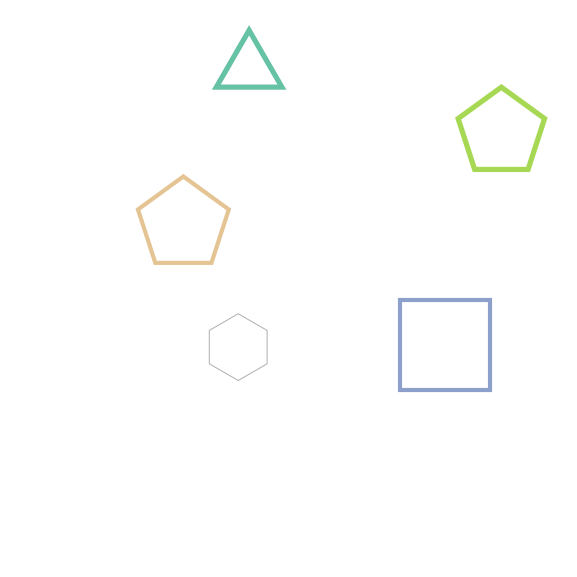[{"shape": "triangle", "thickness": 2.5, "radius": 0.33, "center": [0.431, 0.881]}, {"shape": "square", "thickness": 2, "radius": 0.39, "center": [0.771, 0.402]}, {"shape": "pentagon", "thickness": 2.5, "radius": 0.39, "center": [0.868, 0.769]}, {"shape": "pentagon", "thickness": 2, "radius": 0.41, "center": [0.318, 0.611]}, {"shape": "hexagon", "thickness": 0.5, "radius": 0.29, "center": [0.412, 0.398]}]